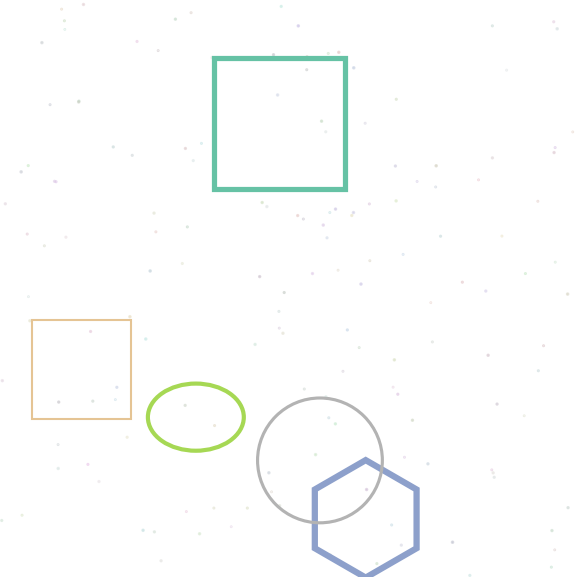[{"shape": "square", "thickness": 2.5, "radius": 0.57, "center": [0.484, 0.786]}, {"shape": "hexagon", "thickness": 3, "radius": 0.51, "center": [0.633, 0.101]}, {"shape": "oval", "thickness": 2, "radius": 0.42, "center": [0.339, 0.277]}, {"shape": "square", "thickness": 1, "radius": 0.43, "center": [0.141, 0.359]}, {"shape": "circle", "thickness": 1.5, "radius": 0.54, "center": [0.554, 0.202]}]